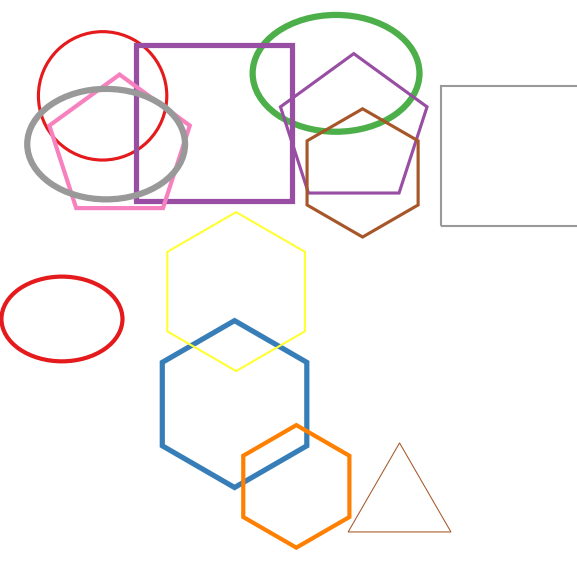[{"shape": "oval", "thickness": 2, "radius": 0.52, "center": [0.107, 0.447]}, {"shape": "circle", "thickness": 1.5, "radius": 0.56, "center": [0.178, 0.833]}, {"shape": "hexagon", "thickness": 2.5, "radius": 0.72, "center": [0.406, 0.299]}, {"shape": "oval", "thickness": 3, "radius": 0.72, "center": [0.582, 0.872]}, {"shape": "pentagon", "thickness": 1.5, "radius": 0.67, "center": [0.613, 0.773]}, {"shape": "square", "thickness": 2.5, "radius": 0.67, "center": [0.371, 0.786]}, {"shape": "hexagon", "thickness": 2, "radius": 0.53, "center": [0.513, 0.157]}, {"shape": "hexagon", "thickness": 1, "radius": 0.69, "center": [0.409, 0.494]}, {"shape": "triangle", "thickness": 0.5, "radius": 0.51, "center": [0.692, 0.129]}, {"shape": "hexagon", "thickness": 1.5, "radius": 0.56, "center": [0.628, 0.7]}, {"shape": "pentagon", "thickness": 2, "radius": 0.64, "center": [0.207, 0.742]}, {"shape": "oval", "thickness": 3, "radius": 0.68, "center": [0.184, 0.75]}, {"shape": "square", "thickness": 1, "radius": 0.61, "center": [0.884, 0.729]}]